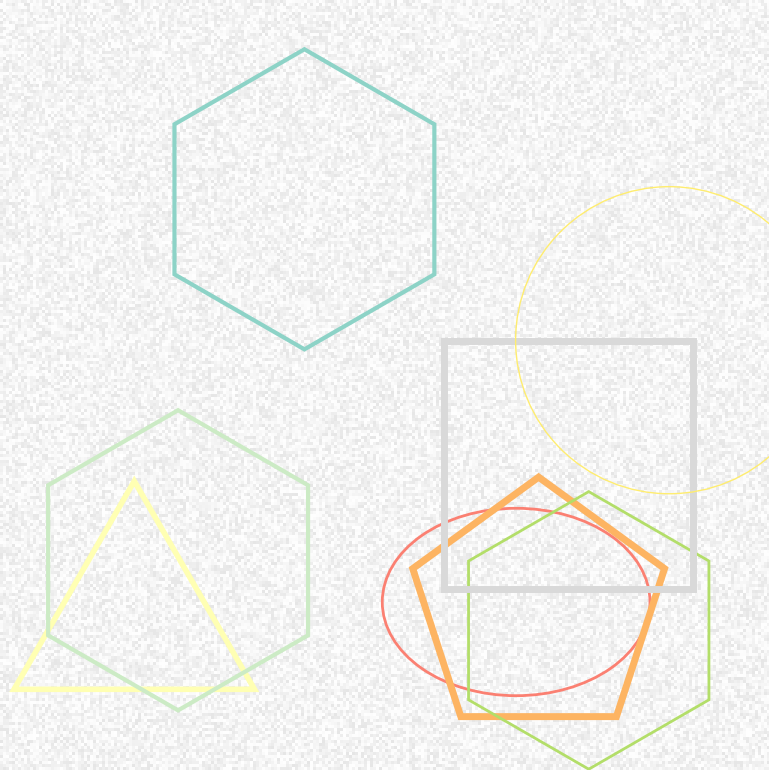[{"shape": "hexagon", "thickness": 1.5, "radius": 0.97, "center": [0.395, 0.741]}, {"shape": "triangle", "thickness": 2, "radius": 0.9, "center": [0.174, 0.195]}, {"shape": "oval", "thickness": 1, "radius": 0.87, "center": [0.67, 0.218]}, {"shape": "pentagon", "thickness": 2.5, "radius": 0.86, "center": [0.7, 0.208]}, {"shape": "hexagon", "thickness": 1, "radius": 0.9, "center": [0.765, 0.181]}, {"shape": "square", "thickness": 2.5, "radius": 0.81, "center": [0.739, 0.396]}, {"shape": "hexagon", "thickness": 1.5, "radius": 0.97, "center": [0.231, 0.272]}, {"shape": "circle", "thickness": 0.5, "radius": 1.0, "center": [0.869, 0.558]}]